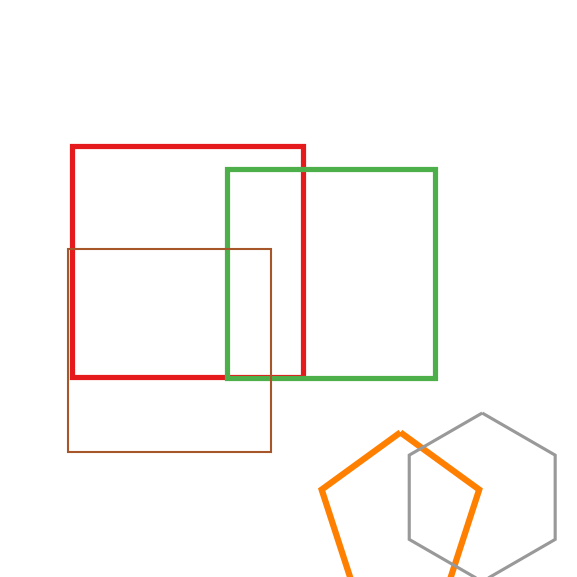[{"shape": "square", "thickness": 2.5, "radius": 1.0, "center": [0.325, 0.546]}, {"shape": "square", "thickness": 2.5, "radius": 0.9, "center": [0.573, 0.526]}, {"shape": "pentagon", "thickness": 3, "radius": 0.72, "center": [0.693, 0.107]}, {"shape": "square", "thickness": 1, "radius": 0.88, "center": [0.294, 0.392]}, {"shape": "hexagon", "thickness": 1.5, "radius": 0.73, "center": [0.835, 0.138]}]